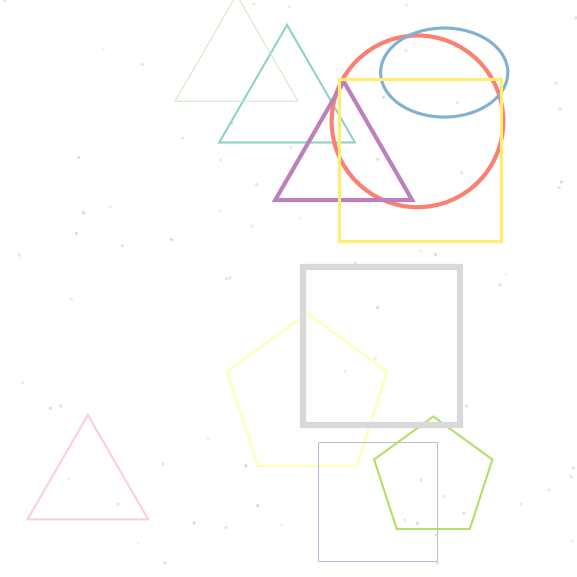[{"shape": "triangle", "thickness": 1, "radius": 0.68, "center": [0.497, 0.82]}, {"shape": "pentagon", "thickness": 1, "radius": 0.73, "center": [0.532, 0.311]}, {"shape": "square", "thickness": 0.5, "radius": 0.52, "center": [0.654, 0.13]}, {"shape": "circle", "thickness": 2, "radius": 0.74, "center": [0.723, 0.789]}, {"shape": "oval", "thickness": 1.5, "radius": 0.55, "center": [0.769, 0.874]}, {"shape": "pentagon", "thickness": 1, "radius": 0.54, "center": [0.75, 0.17]}, {"shape": "triangle", "thickness": 1, "radius": 0.6, "center": [0.152, 0.16]}, {"shape": "square", "thickness": 3, "radius": 0.68, "center": [0.66, 0.4]}, {"shape": "triangle", "thickness": 2, "radius": 0.68, "center": [0.595, 0.721]}, {"shape": "triangle", "thickness": 0.5, "radius": 0.61, "center": [0.41, 0.885]}, {"shape": "square", "thickness": 1.5, "radius": 0.7, "center": [0.728, 0.722]}]